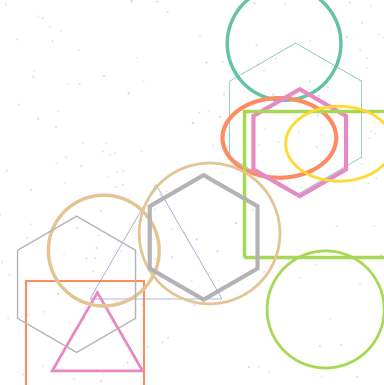[{"shape": "hexagon", "thickness": 0.5, "radius": 0.99, "center": [0.768, 0.69]}, {"shape": "circle", "thickness": 2.5, "radius": 0.74, "center": [0.738, 0.887]}, {"shape": "square", "thickness": 1.5, "radius": 0.77, "center": [0.221, 0.115]}, {"shape": "oval", "thickness": 3, "radius": 0.74, "center": [0.726, 0.642]}, {"shape": "triangle", "thickness": 0.5, "radius": 0.99, "center": [0.405, 0.322]}, {"shape": "triangle", "thickness": 2, "radius": 0.68, "center": [0.253, 0.104]}, {"shape": "hexagon", "thickness": 3, "radius": 0.69, "center": [0.779, 0.629]}, {"shape": "square", "thickness": 2.5, "radius": 0.95, "center": [0.823, 0.521]}, {"shape": "circle", "thickness": 2, "radius": 0.76, "center": [0.846, 0.196]}, {"shape": "oval", "thickness": 2, "radius": 0.7, "center": [0.881, 0.627]}, {"shape": "circle", "thickness": 2, "radius": 0.91, "center": [0.544, 0.394]}, {"shape": "circle", "thickness": 2.5, "radius": 0.72, "center": [0.27, 0.349]}, {"shape": "hexagon", "thickness": 1, "radius": 0.88, "center": [0.199, 0.262]}, {"shape": "hexagon", "thickness": 3, "radius": 0.81, "center": [0.529, 0.383]}]